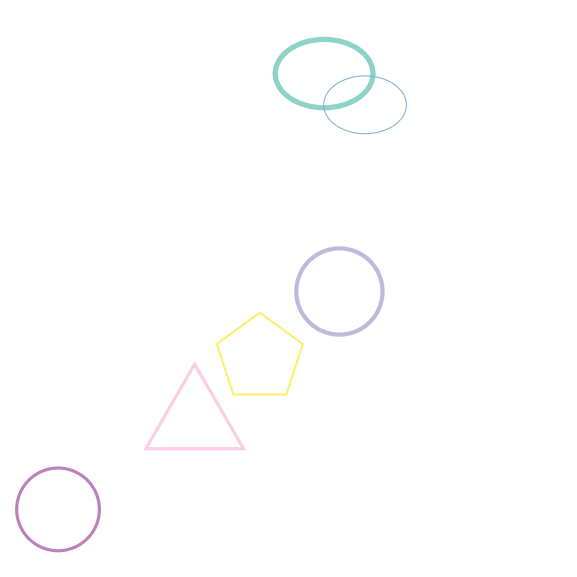[{"shape": "oval", "thickness": 2.5, "radius": 0.42, "center": [0.561, 0.872]}, {"shape": "circle", "thickness": 2, "radius": 0.37, "center": [0.588, 0.494]}, {"shape": "oval", "thickness": 0.5, "radius": 0.36, "center": [0.632, 0.818]}, {"shape": "triangle", "thickness": 1.5, "radius": 0.49, "center": [0.337, 0.271]}, {"shape": "circle", "thickness": 1.5, "radius": 0.36, "center": [0.101, 0.117]}, {"shape": "pentagon", "thickness": 1, "radius": 0.39, "center": [0.45, 0.379]}]